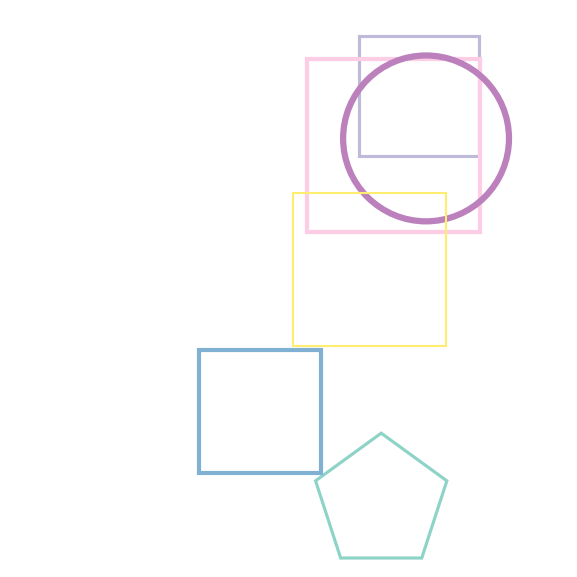[{"shape": "pentagon", "thickness": 1.5, "radius": 0.6, "center": [0.66, 0.13]}, {"shape": "square", "thickness": 1.5, "radius": 0.52, "center": [0.726, 0.833]}, {"shape": "square", "thickness": 2, "radius": 0.53, "center": [0.45, 0.287]}, {"shape": "square", "thickness": 2, "radius": 0.75, "center": [0.682, 0.747]}, {"shape": "circle", "thickness": 3, "radius": 0.72, "center": [0.738, 0.759]}, {"shape": "square", "thickness": 1, "radius": 0.67, "center": [0.64, 0.533]}]